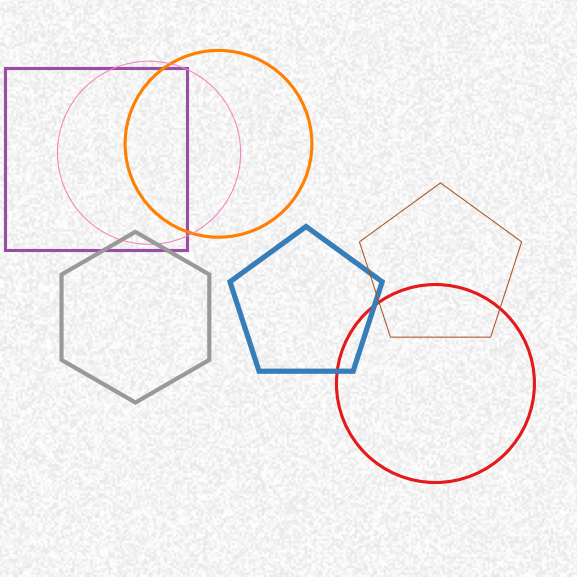[{"shape": "circle", "thickness": 1.5, "radius": 0.86, "center": [0.754, 0.335]}, {"shape": "pentagon", "thickness": 2.5, "radius": 0.69, "center": [0.53, 0.468]}, {"shape": "square", "thickness": 1.5, "radius": 0.79, "center": [0.167, 0.723]}, {"shape": "circle", "thickness": 1.5, "radius": 0.81, "center": [0.378, 0.75]}, {"shape": "pentagon", "thickness": 0.5, "radius": 0.74, "center": [0.763, 0.535]}, {"shape": "circle", "thickness": 0.5, "radius": 0.79, "center": [0.258, 0.735]}, {"shape": "hexagon", "thickness": 2, "radius": 0.74, "center": [0.234, 0.45]}]